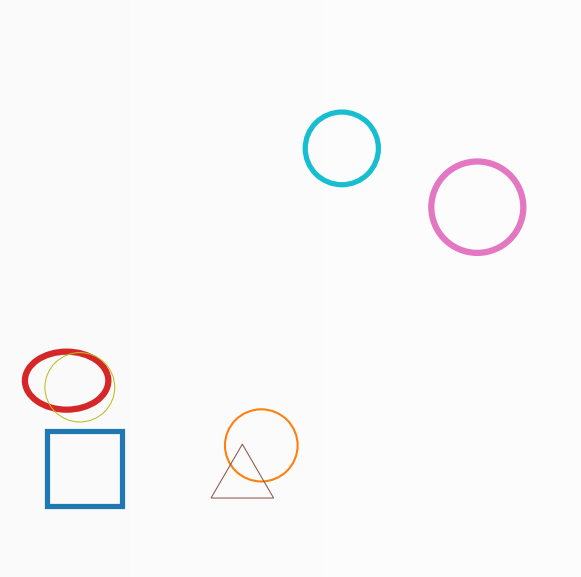[{"shape": "square", "thickness": 2.5, "radius": 0.32, "center": [0.145, 0.187]}, {"shape": "circle", "thickness": 1, "radius": 0.31, "center": [0.45, 0.228]}, {"shape": "oval", "thickness": 3, "radius": 0.36, "center": [0.115, 0.34]}, {"shape": "triangle", "thickness": 0.5, "radius": 0.31, "center": [0.417, 0.168]}, {"shape": "circle", "thickness": 3, "radius": 0.4, "center": [0.821, 0.64]}, {"shape": "circle", "thickness": 0.5, "radius": 0.3, "center": [0.137, 0.329]}, {"shape": "circle", "thickness": 2.5, "radius": 0.31, "center": [0.588, 0.742]}]